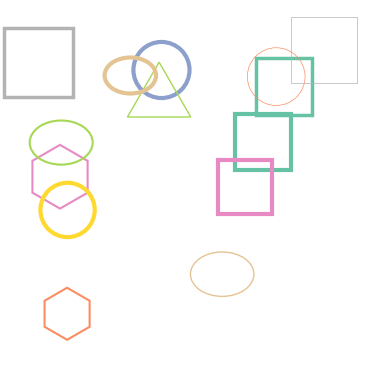[{"shape": "square", "thickness": 2.5, "radius": 0.37, "center": [0.737, 0.775]}, {"shape": "square", "thickness": 3, "radius": 0.37, "center": [0.683, 0.631]}, {"shape": "circle", "thickness": 0.5, "radius": 0.37, "center": [0.717, 0.801]}, {"shape": "hexagon", "thickness": 1.5, "radius": 0.34, "center": [0.174, 0.185]}, {"shape": "circle", "thickness": 3, "radius": 0.36, "center": [0.419, 0.818]}, {"shape": "square", "thickness": 3, "radius": 0.35, "center": [0.636, 0.515]}, {"shape": "hexagon", "thickness": 1.5, "radius": 0.41, "center": [0.156, 0.541]}, {"shape": "oval", "thickness": 1.5, "radius": 0.41, "center": [0.159, 0.63]}, {"shape": "triangle", "thickness": 1, "radius": 0.47, "center": [0.413, 0.744]}, {"shape": "circle", "thickness": 3, "radius": 0.35, "center": [0.175, 0.455]}, {"shape": "oval", "thickness": 1, "radius": 0.41, "center": [0.577, 0.288]}, {"shape": "oval", "thickness": 3, "radius": 0.33, "center": [0.338, 0.804]}, {"shape": "square", "thickness": 2.5, "radius": 0.45, "center": [0.1, 0.838]}, {"shape": "square", "thickness": 0.5, "radius": 0.43, "center": [0.841, 0.87]}]